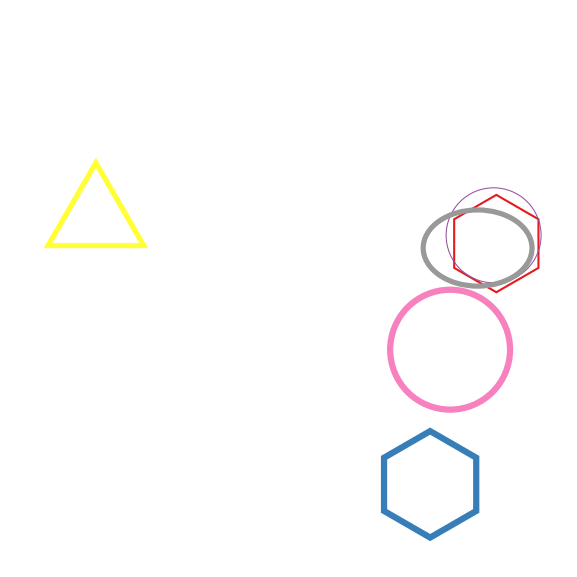[{"shape": "hexagon", "thickness": 1, "radius": 0.42, "center": [0.859, 0.577]}, {"shape": "hexagon", "thickness": 3, "radius": 0.46, "center": [0.745, 0.16]}, {"shape": "circle", "thickness": 0.5, "radius": 0.41, "center": [0.855, 0.592]}, {"shape": "triangle", "thickness": 2.5, "radius": 0.48, "center": [0.166, 0.622]}, {"shape": "circle", "thickness": 3, "radius": 0.52, "center": [0.779, 0.394]}, {"shape": "oval", "thickness": 2.5, "radius": 0.47, "center": [0.827, 0.57]}]